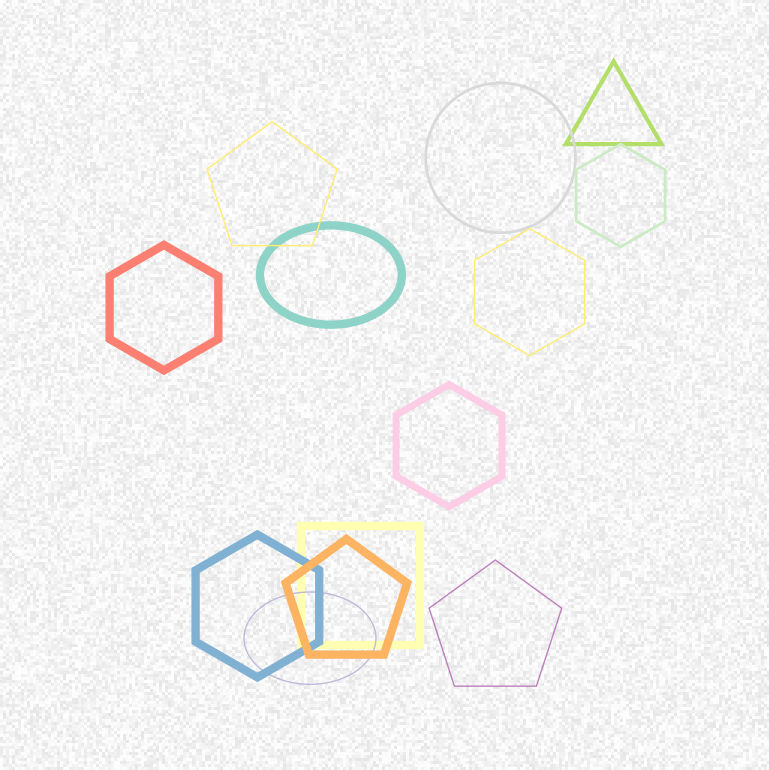[{"shape": "oval", "thickness": 3, "radius": 0.46, "center": [0.43, 0.643]}, {"shape": "square", "thickness": 3, "radius": 0.39, "center": [0.468, 0.24]}, {"shape": "oval", "thickness": 0.5, "radius": 0.43, "center": [0.403, 0.171]}, {"shape": "hexagon", "thickness": 3, "radius": 0.41, "center": [0.213, 0.6]}, {"shape": "hexagon", "thickness": 3, "radius": 0.46, "center": [0.334, 0.213]}, {"shape": "pentagon", "thickness": 3, "radius": 0.42, "center": [0.45, 0.217]}, {"shape": "triangle", "thickness": 1.5, "radius": 0.36, "center": [0.797, 0.849]}, {"shape": "hexagon", "thickness": 2.5, "radius": 0.4, "center": [0.583, 0.421]}, {"shape": "circle", "thickness": 1, "radius": 0.49, "center": [0.65, 0.795]}, {"shape": "pentagon", "thickness": 0.5, "radius": 0.45, "center": [0.643, 0.182]}, {"shape": "hexagon", "thickness": 1, "radius": 0.33, "center": [0.806, 0.746]}, {"shape": "hexagon", "thickness": 0.5, "radius": 0.41, "center": [0.688, 0.621]}, {"shape": "pentagon", "thickness": 0.5, "radius": 0.44, "center": [0.353, 0.753]}]